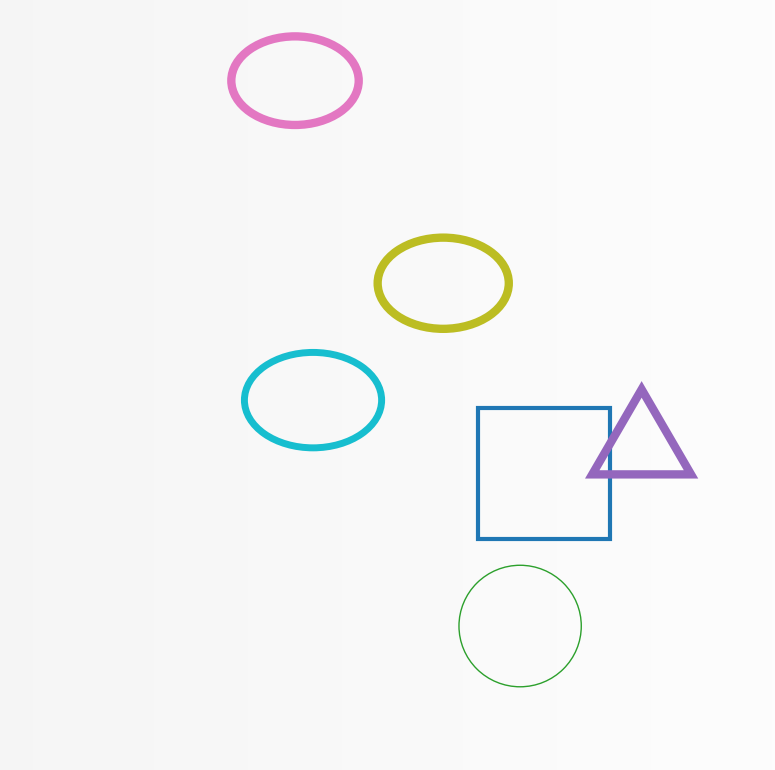[{"shape": "square", "thickness": 1.5, "radius": 0.43, "center": [0.702, 0.385]}, {"shape": "circle", "thickness": 0.5, "radius": 0.39, "center": [0.671, 0.187]}, {"shape": "triangle", "thickness": 3, "radius": 0.37, "center": [0.828, 0.421]}, {"shape": "oval", "thickness": 3, "radius": 0.41, "center": [0.381, 0.895]}, {"shape": "oval", "thickness": 3, "radius": 0.42, "center": [0.572, 0.632]}, {"shape": "oval", "thickness": 2.5, "radius": 0.44, "center": [0.404, 0.48]}]